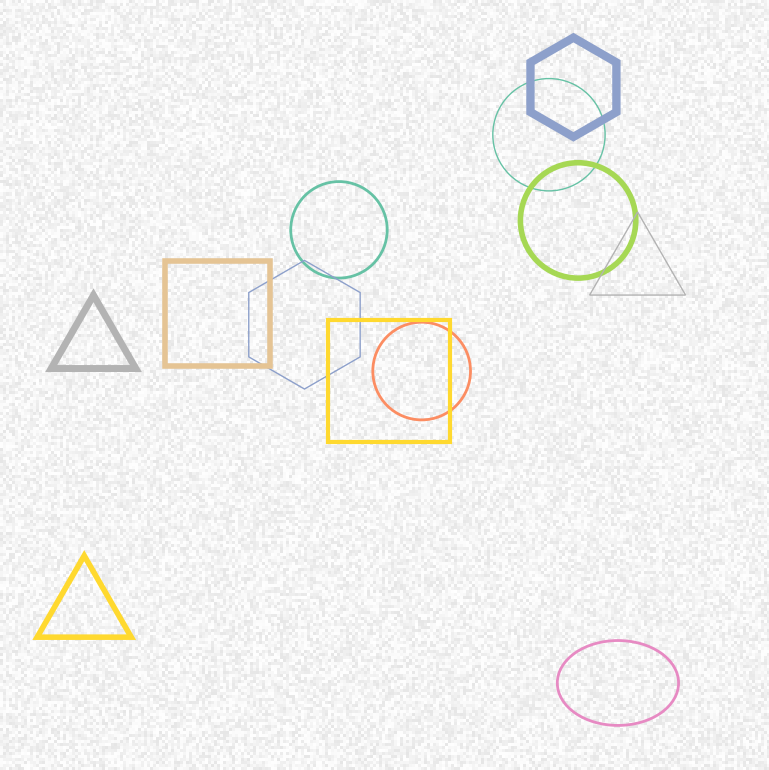[{"shape": "circle", "thickness": 1, "radius": 0.31, "center": [0.44, 0.702]}, {"shape": "circle", "thickness": 0.5, "radius": 0.36, "center": [0.713, 0.825]}, {"shape": "circle", "thickness": 1, "radius": 0.32, "center": [0.548, 0.518]}, {"shape": "hexagon", "thickness": 3, "radius": 0.32, "center": [0.745, 0.887]}, {"shape": "hexagon", "thickness": 0.5, "radius": 0.42, "center": [0.395, 0.578]}, {"shape": "oval", "thickness": 1, "radius": 0.39, "center": [0.803, 0.113]}, {"shape": "circle", "thickness": 2, "radius": 0.37, "center": [0.751, 0.714]}, {"shape": "triangle", "thickness": 2, "radius": 0.35, "center": [0.109, 0.208]}, {"shape": "square", "thickness": 1.5, "radius": 0.4, "center": [0.505, 0.505]}, {"shape": "square", "thickness": 2, "radius": 0.34, "center": [0.283, 0.592]}, {"shape": "triangle", "thickness": 0.5, "radius": 0.36, "center": [0.828, 0.653]}, {"shape": "triangle", "thickness": 2.5, "radius": 0.32, "center": [0.121, 0.553]}]